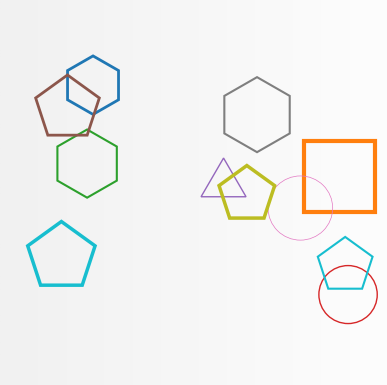[{"shape": "hexagon", "thickness": 2, "radius": 0.38, "center": [0.24, 0.779]}, {"shape": "square", "thickness": 3, "radius": 0.46, "center": [0.876, 0.541]}, {"shape": "hexagon", "thickness": 1.5, "radius": 0.44, "center": [0.225, 0.575]}, {"shape": "circle", "thickness": 1, "radius": 0.38, "center": [0.898, 0.235]}, {"shape": "triangle", "thickness": 1, "radius": 0.34, "center": [0.577, 0.522]}, {"shape": "pentagon", "thickness": 2, "radius": 0.43, "center": [0.174, 0.719]}, {"shape": "circle", "thickness": 0.5, "radius": 0.42, "center": [0.775, 0.46]}, {"shape": "hexagon", "thickness": 1.5, "radius": 0.49, "center": [0.663, 0.702]}, {"shape": "pentagon", "thickness": 2.5, "radius": 0.38, "center": [0.637, 0.495]}, {"shape": "pentagon", "thickness": 2.5, "radius": 0.46, "center": [0.158, 0.333]}, {"shape": "pentagon", "thickness": 1.5, "radius": 0.37, "center": [0.891, 0.31]}]